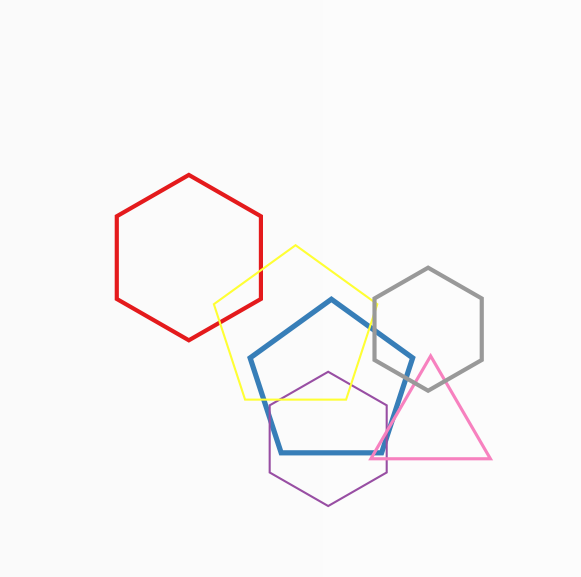[{"shape": "hexagon", "thickness": 2, "radius": 0.72, "center": [0.325, 0.553]}, {"shape": "pentagon", "thickness": 2.5, "radius": 0.74, "center": [0.57, 0.334]}, {"shape": "hexagon", "thickness": 1, "radius": 0.58, "center": [0.565, 0.239]}, {"shape": "pentagon", "thickness": 1, "radius": 0.74, "center": [0.509, 0.427]}, {"shape": "triangle", "thickness": 1.5, "radius": 0.59, "center": [0.741, 0.264]}, {"shape": "hexagon", "thickness": 2, "radius": 0.53, "center": [0.737, 0.429]}]